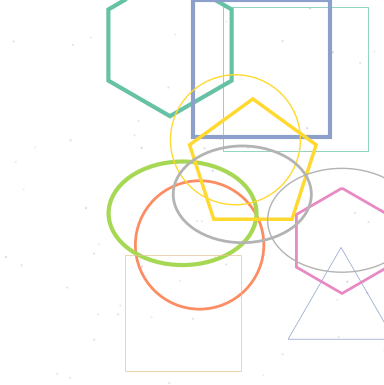[{"shape": "hexagon", "thickness": 3, "radius": 0.92, "center": [0.442, 0.883]}, {"shape": "square", "thickness": 0.5, "radius": 0.94, "center": [0.768, 0.794]}, {"shape": "circle", "thickness": 2, "radius": 0.83, "center": [0.518, 0.364]}, {"shape": "square", "thickness": 3, "radius": 0.89, "center": [0.678, 0.821]}, {"shape": "triangle", "thickness": 0.5, "radius": 0.79, "center": [0.886, 0.198]}, {"shape": "hexagon", "thickness": 2, "radius": 0.68, "center": [0.888, 0.375]}, {"shape": "oval", "thickness": 3, "radius": 0.96, "center": [0.474, 0.446]}, {"shape": "pentagon", "thickness": 2.5, "radius": 0.86, "center": [0.657, 0.57]}, {"shape": "circle", "thickness": 1, "radius": 0.84, "center": [0.611, 0.637]}, {"shape": "square", "thickness": 0.5, "radius": 0.75, "center": [0.475, 0.187]}, {"shape": "oval", "thickness": 1, "radius": 0.96, "center": [0.888, 0.428]}, {"shape": "oval", "thickness": 2, "radius": 0.9, "center": [0.629, 0.495]}]